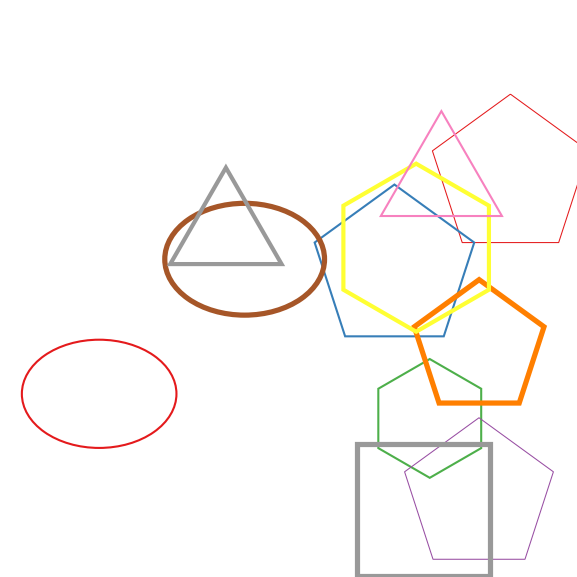[{"shape": "pentagon", "thickness": 0.5, "radius": 0.71, "center": [0.884, 0.694]}, {"shape": "oval", "thickness": 1, "radius": 0.67, "center": [0.172, 0.317]}, {"shape": "pentagon", "thickness": 1, "radius": 0.73, "center": [0.683, 0.534]}, {"shape": "hexagon", "thickness": 1, "radius": 0.51, "center": [0.744, 0.275]}, {"shape": "pentagon", "thickness": 0.5, "radius": 0.68, "center": [0.829, 0.14]}, {"shape": "pentagon", "thickness": 2.5, "radius": 0.59, "center": [0.83, 0.397]}, {"shape": "hexagon", "thickness": 2, "radius": 0.73, "center": [0.721, 0.57]}, {"shape": "oval", "thickness": 2.5, "radius": 0.69, "center": [0.424, 0.55]}, {"shape": "triangle", "thickness": 1, "radius": 0.61, "center": [0.764, 0.686]}, {"shape": "triangle", "thickness": 2, "radius": 0.56, "center": [0.391, 0.598]}, {"shape": "square", "thickness": 2.5, "radius": 0.57, "center": [0.733, 0.116]}]